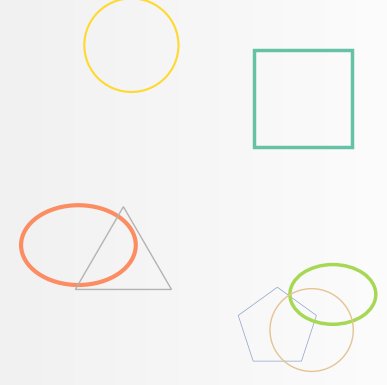[{"shape": "square", "thickness": 2.5, "radius": 0.63, "center": [0.783, 0.744]}, {"shape": "oval", "thickness": 3, "radius": 0.74, "center": [0.202, 0.363]}, {"shape": "pentagon", "thickness": 0.5, "radius": 0.53, "center": [0.716, 0.148]}, {"shape": "oval", "thickness": 2.5, "radius": 0.55, "center": [0.859, 0.235]}, {"shape": "circle", "thickness": 1.5, "radius": 0.61, "center": [0.339, 0.883]}, {"shape": "circle", "thickness": 1, "radius": 0.54, "center": [0.804, 0.143]}, {"shape": "triangle", "thickness": 1, "radius": 0.72, "center": [0.318, 0.32]}]